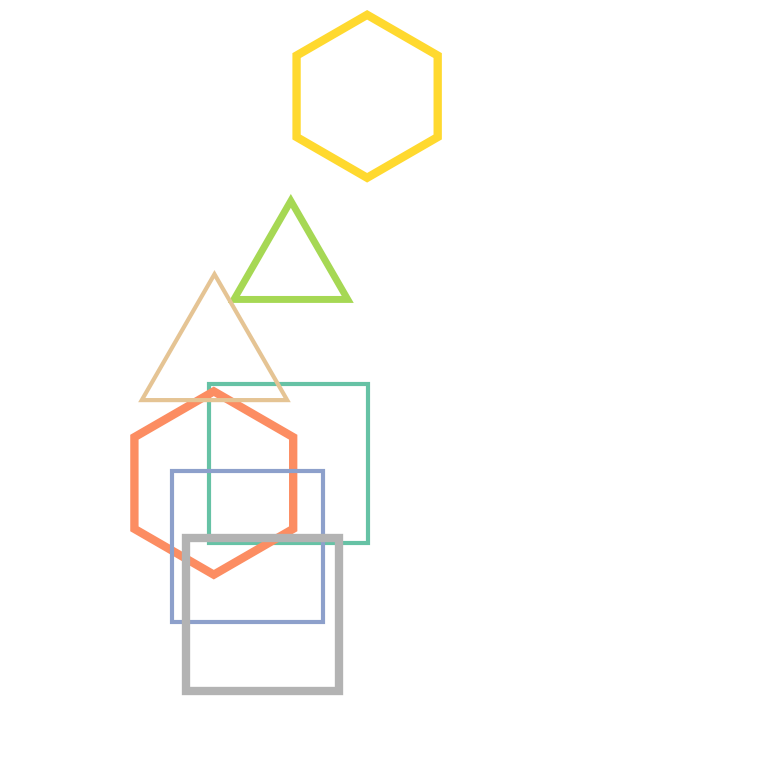[{"shape": "square", "thickness": 1.5, "radius": 0.52, "center": [0.374, 0.398]}, {"shape": "hexagon", "thickness": 3, "radius": 0.6, "center": [0.278, 0.373]}, {"shape": "square", "thickness": 1.5, "radius": 0.49, "center": [0.321, 0.29]}, {"shape": "triangle", "thickness": 2.5, "radius": 0.43, "center": [0.378, 0.654]}, {"shape": "hexagon", "thickness": 3, "radius": 0.53, "center": [0.477, 0.875]}, {"shape": "triangle", "thickness": 1.5, "radius": 0.55, "center": [0.279, 0.535]}, {"shape": "square", "thickness": 3, "radius": 0.5, "center": [0.341, 0.202]}]